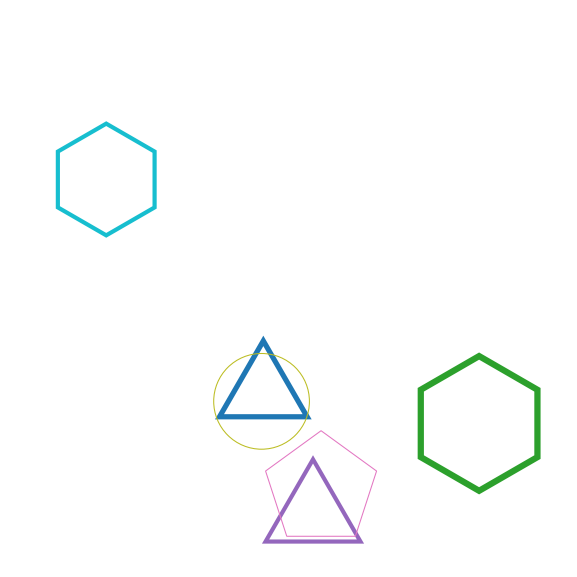[{"shape": "triangle", "thickness": 2.5, "radius": 0.44, "center": [0.456, 0.321]}, {"shape": "hexagon", "thickness": 3, "radius": 0.58, "center": [0.83, 0.266]}, {"shape": "triangle", "thickness": 2, "radius": 0.47, "center": [0.542, 0.109]}, {"shape": "pentagon", "thickness": 0.5, "radius": 0.51, "center": [0.556, 0.152]}, {"shape": "circle", "thickness": 0.5, "radius": 0.41, "center": [0.453, 0.304]}, {"shape": "hexagon", "thickness": 2, "radius": 0.48, "center": [0.184, 0.688]}]